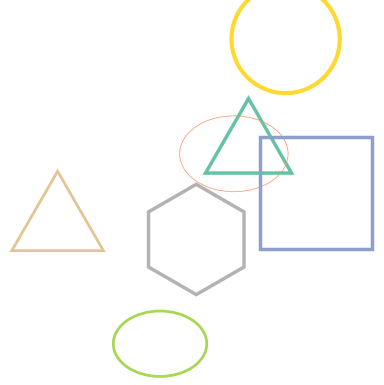[{"shape": "triangle", "thickness": 2.5, "radius": 0.64, "center": [0.646, 0.615]}, {"shape": "oval", "thickness": 0.5, "radius": 0.7, "center": [0.607, 0.601]}, {"shape": "square", "thickness": 2.5, "radius": 0.72, "center": [0.821, 0.499]}, {"shape": "oval", "thickness": 2, "radius": 0.61, "center": [0.416, 0.107]}, {"shape": "circle", "thickness": 3, "radius": 0.7, "center": [0.742, 0.899]}, {"shape": "triangle", "thickness": 2, "radius": 0.69, "center": [0.15, 0.418]}, {"shape": "hexagon", "thickness": 2.5, "radius": 0.72, "center": [0.51, 0.378]}]